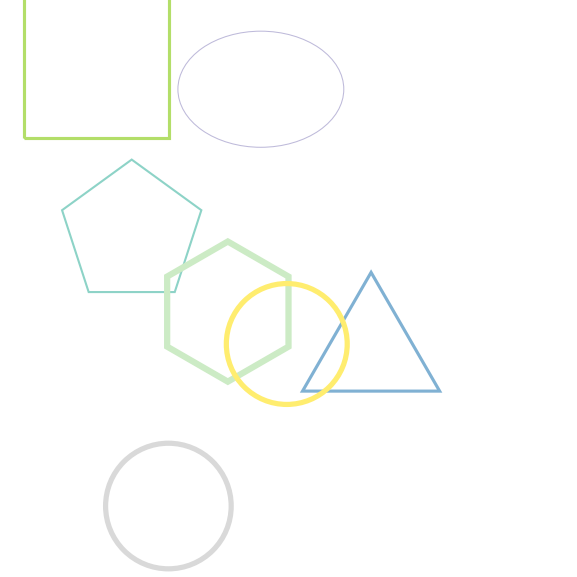[{"shape": "pentagon", "thickness": 1, "radius": 0.63, "center": [0.228, 0.596]}, {"shape": "oval", "thickness": 0.5, "radius": 0.72, "center": [0.452, 0.845]}, {"shape": "triangle", "thickness": 1.5, "radius": 0.69, "center": [0.643, 0.39]}, {"shape": "square", "thickness": 1.5, "radius": 0.63, "center": [0.167, 0.886]}, {"shape": "circle", "thickness": 2.5, "radius": 0.54, "center": [0.292, 0.123]}, {"shape": "hexagon", "thickness": 3, "radius": 0.61, "center": [0.395, 0.46]}, {"shape": "circle", "thickness": 2.5, "radius": 0.52, "center": [0.497, 0.403]}]